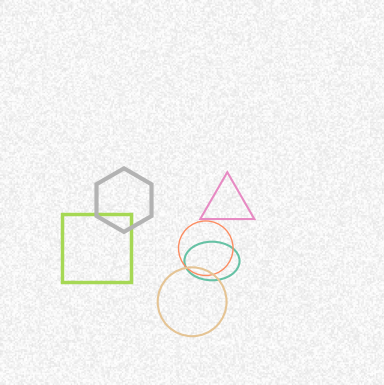[{"shape": "oval", "thickness": 1.5, "radius": 0.36, "center": [0.551, 0.322]}, {"shape": "circle", "thickness": 1, "radius": 0.35, "center": [0.534, 0.355]}, {"shape": "triangle", "thickness": 1.5, "radius": 0.41, "center": [0.59, 0.472]}, {"shape": "square", "thickness": 2.5, "radius": 0.45, "center": [0.251, 0.356]}, {"shape": "circle", "thickness": 1.5, "radius": 0.45, "center": [0.499, 0.216]}, {"shape": "hexagon", "thickness": 3, "radius": 0.41, "center": [0.322, 0.48]}]